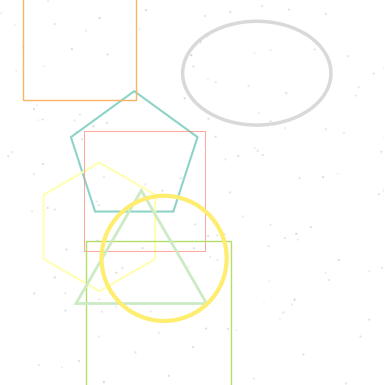[{"shape": "pentagon", "thickness": 1.5, "radius": 0.86, "center": [0.349, 0.59]}, {"shape": "hexagon", "thickness": 1.5, "radius": 0.84, "center": [0.258, 0.411]}, {"shape": "square", "thickness": 0.5, "radius": 0.78, "center": [0.376, 0.504]}, {"shape": "square", "thickness": 1, "radius": 0.73, "center": [0.206, 0.887]}, {"shape": "square", "thickness": 1, "radius": 0.94, "center": [0.411, 0.185]}, {"shape": "oval", "thickness": 2.5, "radius": 0.96, "center": [0.667, 0.81]}, {"shape": "triangle", "thickness": 2, "radius": 0.98, "center": [0.367, 0.31]}, {"shape": "circle", "thickness": 3, "radius": 0.81, "center": [0.426, 0.329]}]